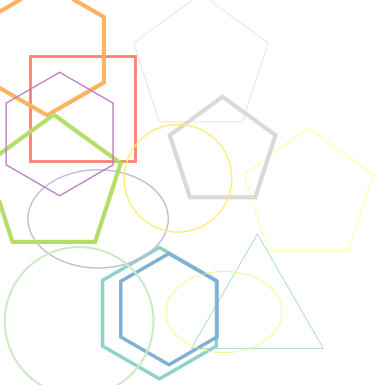[{"shape": "triangle", "thickness": 0.5, "radius": 0.99, "center": [0.668, 0.194]}, {"shape": "hexagon", "thickness": 2.5, "radius": 0.85, "center": [0.414, 0.186]}, {"shape": "pentagon", "thickness": 1, "radius": 0.88, "center": [0.801, 0.492]}, {"shape": "oval", "thickness": 1, "radius": 0.91, "center": [0.255, 0.431]}, {"shape": "square", "thickness": 2, "radius": 0.68, "center": [0.214, 0.718]}, {"shape": "hexagon", "thickness": 2.5, "radius": 0.72, "center": [0.439, 0.197]}, {"shape": "hexagon", "thickness": 3, "radius": 0.85, "center": [0.122, 0.871]}, {"shape": "pentagon", "thickness": 3, "radius": 0.91, "center": [0.14, 0.52]}, {"shape": "pentagon", "thickness": 0.5, "radius": 0.92, "center": [0.522, 0.832]}, {"shape": "pentagon", "thickness": 3, "radius": 0.72, "center": [0.578, 0.604]}, {"shape": "hexagon", "thickness": 1, "radius": 0.8, "center": [0.155, 0.652]}, {"shape": "circle", "thickness": 1.5, "radius": 0.97, "center": [0.206, 0.165]}, {"shape": "oval", "thickness": 0.5, "radius": 0.75, "center": [0.582, 0.19]}, {"shape": "circle", "thickness": 1, "radius": 0.7, "center": [0.462, 0.537]}]